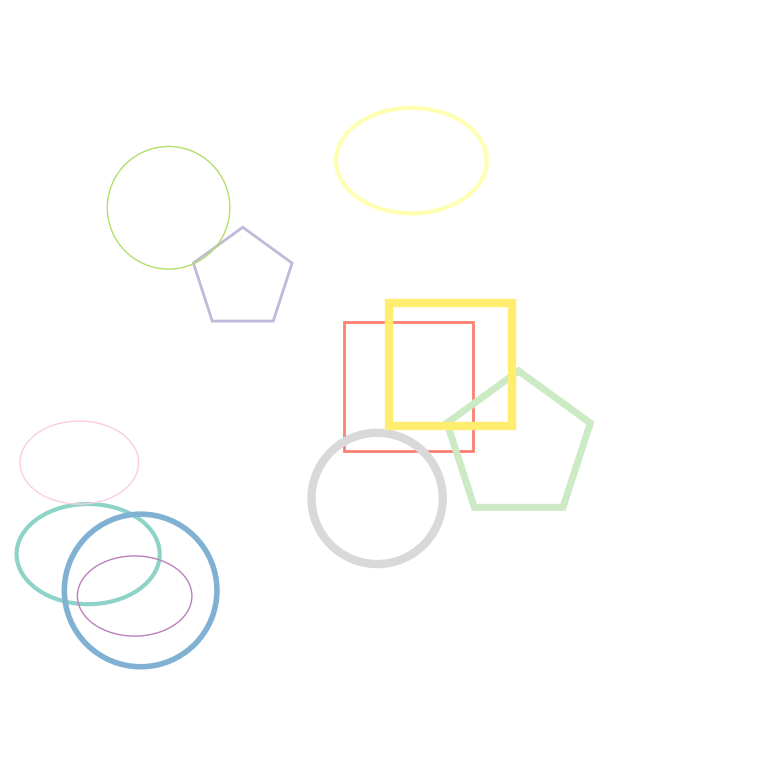[{"shape": "oval", "thickness": 1.5, "radius": 0.46, "center": [0.114, 0.28]}, {"shape": "oval", "thickness": 1.5, "radius": 0.49, "center": [0.534, 0.791]}, {"shape": "pentagon", "thickness": 1, "radius": 0.34, "center": [0.315, 0.638]}, {"shape": "square", "thickness": 1, "radius": 0.42, "center": [0.53, 0.498]}, {"shape": "circle", "thickness": 2, "radius": 0.5, "center": [0.183, 0.233]}, {"shape": "circle", "thickness": 0.5, "radius": 0.4, "center": [0.219, 0.73]}, {"shape": "oval", "thickness": 0.5, "radius": 0.39, "center": [0.103, 0.399]}, {"shape": "circle", "thickness": 3, "radius": 0.43, "center": [0.49, 0.353]}, {"shape": "oval", "thickness": 0.5, "radius": 0.37, "center": [0.175, 0.226]}, {"shape": "pentagon", "thickness": 2.5, "radius": 0.49, "center": [0.674, 0.42]}, {"shape": "square", "thickness": 3, "radius": 0.4, "center": [0.585, 0.527]}]